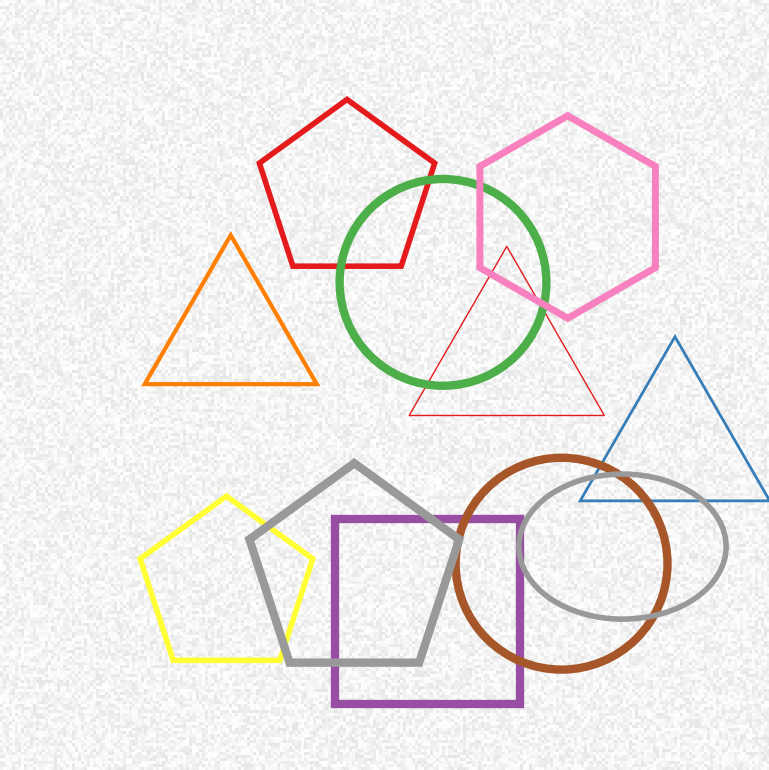[{"shape": "triangle", "thickness": 0.5, "radius": 0.73, "center": [0.658, 0.534]}, {"shape": "pentagon", "thickness": 2, "radius": 0.6, "center": [0.451, 0.751]}, {"shape": "triangle", "thickness": 1, "radius": 0.71, "center": [0.877, 0.421]}, {"shape": "circle", "thickness": 3, "radius": 0.67, "center": [0.575, 0.633]}, {"shape": "square", "thickness": 3, "radius": 0.6, "center": [0.555, 0.206]}, {"shape": "triangle", "thickness": 1.5, "radius": 0.65, "center": [0.3, 0.566]}, {"shape": "pentagon", "thickness": 2, "radius": 0.59, "center": [0.294, 0.238]}, {"shape": "circle", "thickness": 3, "radius": 0.69, "center": [0.729, 0.268]}, {"shape": "hexagon", "thickness": 2.5, "radius": 0.66, "center": [0.737, 0.718]}, {"shape": "pentagon", "thickness": 3, "radius": 0.72, "center": [0.46, 0.255]}, {"shape": "oval", "thickness": 2, "radius": 0.67, "center": [0.808, 0.29]}]